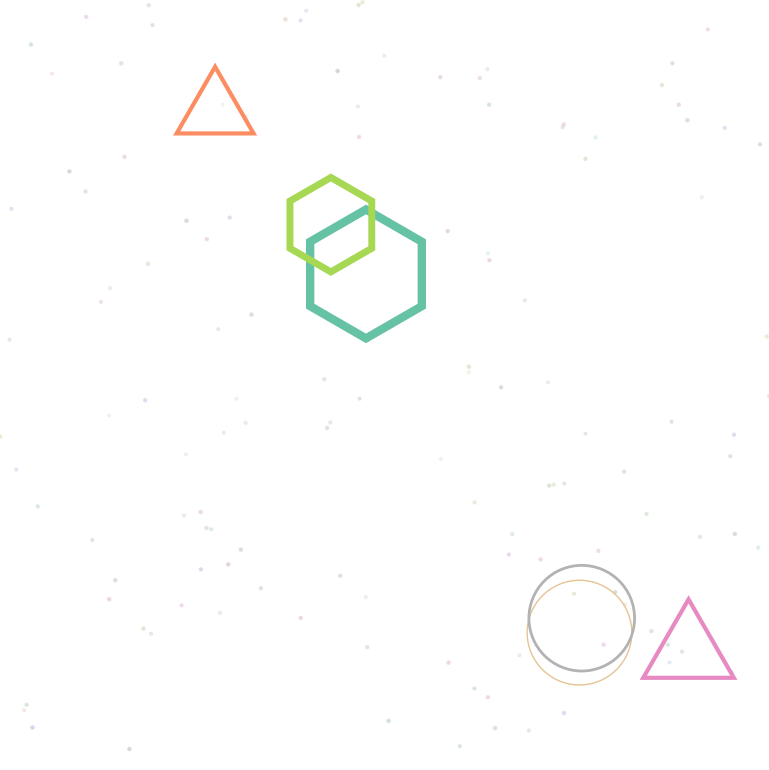[{"shape": "hexagon", "thickness": 3, "radius": 0.42, "center": [0.475, 0.644]}, {"shape": "triangle", "thickness": 1.5, "radius": 0.29, "center": [0.279, 0.856]}, {"shape": "triangle", "thickness": 1.5, "radius": 0.34, "center": [0.894, 0.154]}, {"shape": "hexagon", "thickness": 2.5, "radius": 0.31, "center": [0.43, 0.708]}, {"shape": "circle", "thickness": 0.5, "radius": 0.34, "center": [0.753, 0.178]}, {"shape": "circle", "thickness": 1, "radius": 0.34, "center": [0.756, 0.197]}]